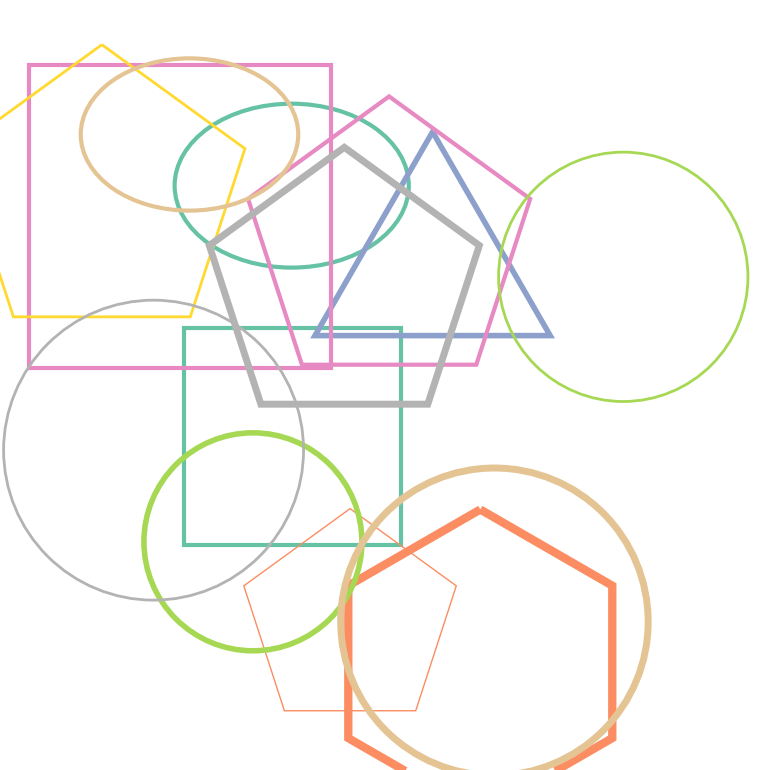[{"shape": "square", "thickness": 1.5, "radius": 0.71, "center": [0.38, 0.433]}, {"shape": "oval", "thickness": 1.5, "radius": 0.76, "center": [0.379, 0.759]}, {"shape": "pentagon", "thickness": 0.5, "radius": 0.73, "center": [0.455, 0.194]}, {"shape": "hexagon", "thickness": 3, "radius": 0.99, "center": [0.624, 0.14]}, {"shape": "triangle", "thickness": 2, "radius": 0.88, "center": [0.562, 0.652]}, {"shape": "pentagon", "thickness": 1.5, "radius": 0.96, "center": [0.505, 0.682]}, {"shape": "square", "thickness": 1.5, "radius": 0.98, "center": [0.234, 0.719]}, {"shape": "circle", "thickness": 1, "radius": 0.81, "center": [0.809, 0.64]}, {"shape": "circle", "thickness": 2, "radius": 0.71, "center": [0.328, 0.296]}, {"shape": "pentagon", "thickness": 1, "radius": 0.98, "center": [0.132, 0.747]}, {"shape": "oval", "thickness": 1.5, "radius": 0.71, "center": [0.246, 0.825]}, {"shape": "circle", "thickness": 2.5, "radius": 1.0, "center": [0.642, 0.193]}, {"shape": "circle", "thickness": 1, "radius": 0.97, "center": [0.199, 0.415]}, {"shape": "pentagon", "thickness": 2.5, "radius": 0.92, "center": [0.447, 0.624]}]